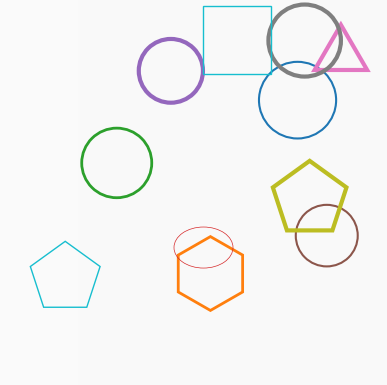[{"shape": "circle", "thickness": 1.5, "radius": 0.5, "center": [0.768, 0.74]}, {"shape": "hexagon", "thickness": 2, "radius": 0.48, "center": [0.543, 0.29]}, {"shape": "circle", "thickness": 2, "radius": 0.45, "center": [0.301, 0.577]}, {"shape": "oval", "thickness": 0.5, "radius": 0.38, "center": [0.525, 0.357]}, {"shape": "circle", "thickness": 3, "radius": 0.41, "center": [0.441, 0.816]}, {"shape": "circle", "thickness": 1.5, "radius": 0.4, "center": [0.843, 0.388]}, {"shape": "triangle", "thickness": 3, "radius": 0.39, "center": [0.88, 0.857]}, {"shape": "circle", "thickness": 3, "radius": 0.47, "center": [0.786, 0.895]}, {"shape": "pentagon", "thickness": 3, "radius": 0.5, "center": [0.799, 0.482]}, {"shape": "square", "thickness": 1, "radius": 0.44, "center": [0.612, 0.896]}, {"shape": "pentagon", "thickness": 1, "radius": 0.47, "center": [0.168, 0.279]}]